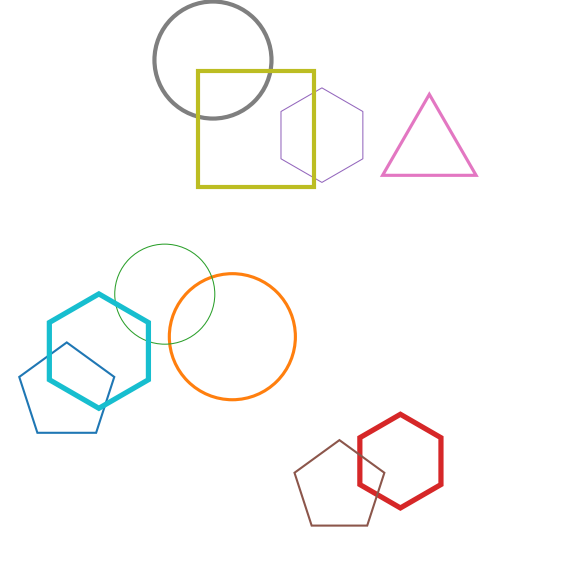[{"shape": "pentagon", "thickness": 1, "radius": 0.43, "center": [0.116, 0.32]}, {"shape": "circle", "thickness": 1.5, "radius": 0.55, "center": [0.402, 0.416]}, {"shape": "circle", "thickness": 0.5, "radius": 0.43, "center": [0.285, 0.49]}, {"shape": "hexagon", "thickness": 2.5, "radius": 0.41, "center": [0.693, 0.201]}, {"shape": "hexagon", "thickness": 0.5, "radius": 0.41, "center": [0.557, 0.765]}, {"shape": "pentagon", "thickness": 1, "radius": 0.41, "center": [0.588, 0.155]}, {"shape": "triangle", "thickness": 1.5, "radius": 0.47, "center": [0.743, 0.742]}, {"shape": "circle", "thickness": 2, "radius": 0.51, "center": [0.369, 0.895]}, {"shape": "square", "thickness": 2, "radius": 0.5, "center": [0.444, 0.776]}, {"shape": "hexagon", "thickness": 2.5, "radius": 0.5, "center": [0.171, 0.391]}]